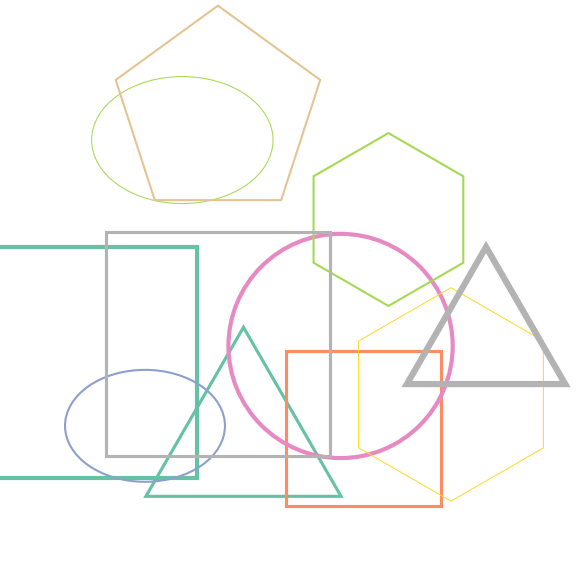[{"shape": "square", "thickness": 2, "radius": 1.0, "center": [0.142, 0.371]}, {"shape": "triangle", "thickness": 1.5, "radius": 0.98, "center": [0.422, 0.237]}, {"shape": "square", "thickness": 1.5, "radius": 0.67, "center": [0.63, 0.257]}, {"shape": "oval", "thickness": 1, "radius": 0.69, "center": [0.251, 0.262]}, {"shape": "circle", "thickness": 2, "radius": 0.97, "center": [0.59, 0.4]}, {"shape": "oval", "thickness": 0.5, "radius": 0.79, "center": [0.316, 0.757]}, {"shape": "hexagon", "thickness": 1, "radius": 0.75, "center": [0.673, 0.619]}, {"shape": "hexagon", "thickness": 0.5, "radius": 0.92, "center": [0.781, 0.316]}, {"shape": "pentagon", "thickness": 1, "radius": 0.93, "center": [0.377, 0.803]}, {"shape": "triangle", "thickness": 3, "radius": 0.79, "center": [0.842, 0.413]}, {"shape": "square", "thickness": 1.5, "radius": 0.97, "center": [0.378, 0.404]}]